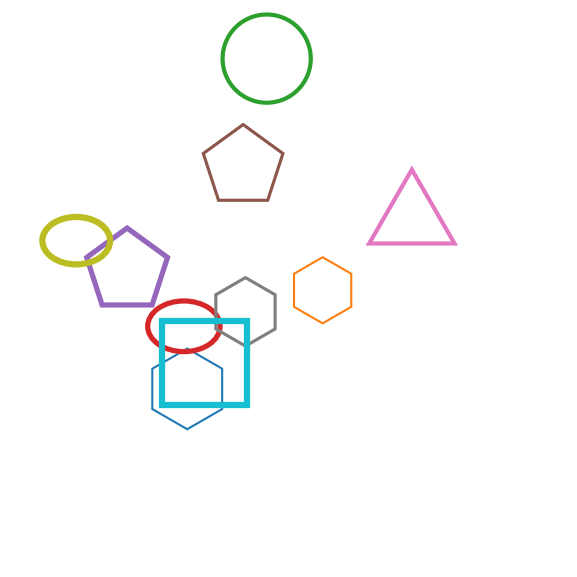[{"shape": "hexagon", "thickness": 1, "radius": 0.35, "center": [0.324, 0.326]}, {"shape": "hexagon", "thickness": 1, "radius": 0.29, "center": [0.559, 0.496]}, {"shape": "circle", "thickness": 2, "radius": 0.38, "center": [0.462, 0.898]}, {"shape": "oval", "thickness": 2.5, "radius": 0.31, "center": [0.318, 0.434]}, {"shape": "pentagon", "thickness": 2.5, "radius": 0.37, "center": [0.22, 0.531]}, {"shape": "pentagon", "thickness": 1.5, "radius": 0.36, "center": [0.421, 0.711]}, {"shape": "triangle", "thickness": 2, "radius": 0.43, "center": [0.713, 0.62]}, {"shape": "hexagon", "thickness": 1.5, "radius": 0.3, "center": [0.425, 0.459]}, {"shape": "oval", "thickness": 3, "radius": 0.29, "center": [0.132, 0.582]}, {"shape": "square", "thickness": 3, "radius": 0.36, "center": [0.354, 0.37]}]